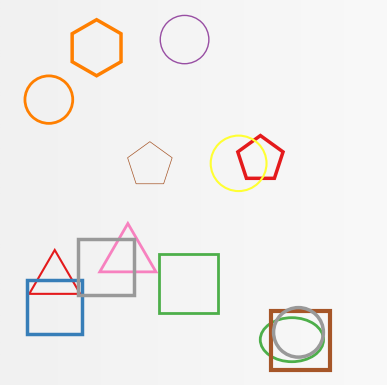[{"shape": "triangle", "thickness": 1.5, "radius": 0.38, "center": [0.141, 0.275]}, {"shape": "pentagon", "thickness": 2.5, "radius": 0.31, "center": [0.672, 0.587]}, {"shape": "square", "thickness": 2.5, "radius": 0.35, "center": [0.14, 0.202]}, {"shape": "oval", "thickness": 2, "radius": 0.41, "center": [0.753, 0.118]}, {"shape": "square", "thickness": 2, "radius": 0.38, "center": [0.487, 0.263]}, {"shape": "circle", "thickness": 1, "radius": 0.31, "center": [0.476, 0.897]}, {"shape": "circle", "thickness": 2, "radius": 0.31, "center": [0.126, 0.741]}, {"shape": "hexagon", "thickness": 2.5, "radius": 0.36, "center": [0.249, 0.876]}, {"shape": "circle", "thickness": 1.5, "radius": 0.36, "center": [0.616, 0.576]}, {"shape": "square", "thickness": 3, "radius": 0.38, "center": [0.776, 0.115]}, {"shape": "pentagon", "thickness": 0.5, "radius": 0.3, "center": [0.387, 0.572]}, {"shape": "triangle", "thickness": 2, "radius": 0.42, "center": [0.33, 0.336]}, {"shape": "square", "thickness": 2.5, "radius": 0.36, "center": [0.273, 0.305]}, {"shape": "circle", "thickness": 2.5, "radius": 0.32, "center": [0.77, 0.137]}]